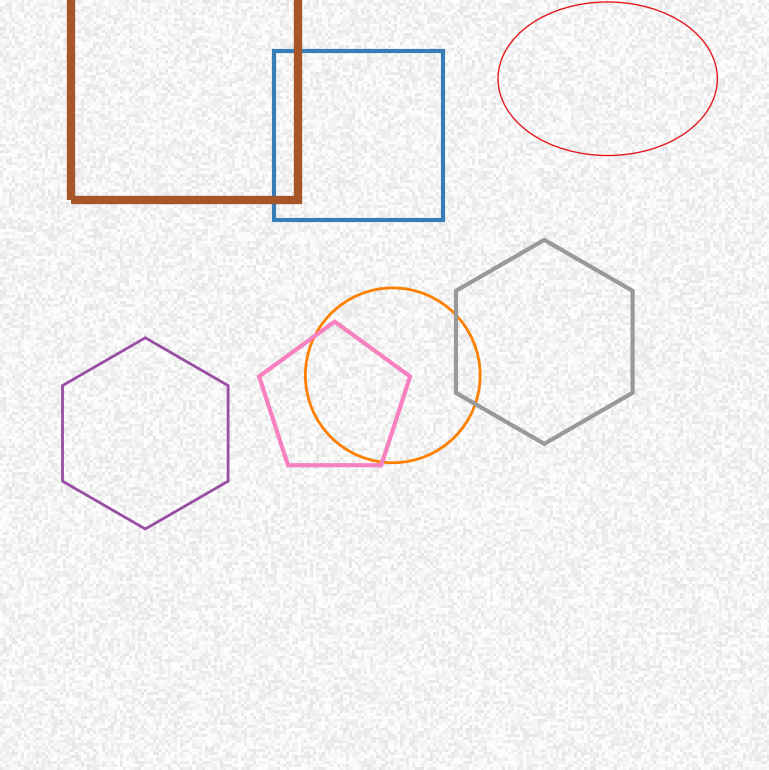[{"shape": "oval", "thickness": 0.5, "radius": 0.71, "center": [0.789, 0.898]}, {"shape": "square", "thickness": 1.5, "radius": 0.55, "center": [0.466, 0.824]}, {"shape": "hexagon", "thickness": 1, "radius": 0.62, "center": [0.189, 0.437]}, {"shape": "circle", "thickness": 1, "radius": 0.57, "center": [0.51, 0.513]}, {"shape": "square", "thickness": 3, "radius": 0.74, "center": [0.239, 0.888]}, {"shape": "pentagon", "thickness": 1.5, "radius": 0.52, "center": [0.435, 0.479]}, {"shape": "hexagon", "thickness": 1.5, "radius": 0.66, "center": [0.707, 0.556]}]